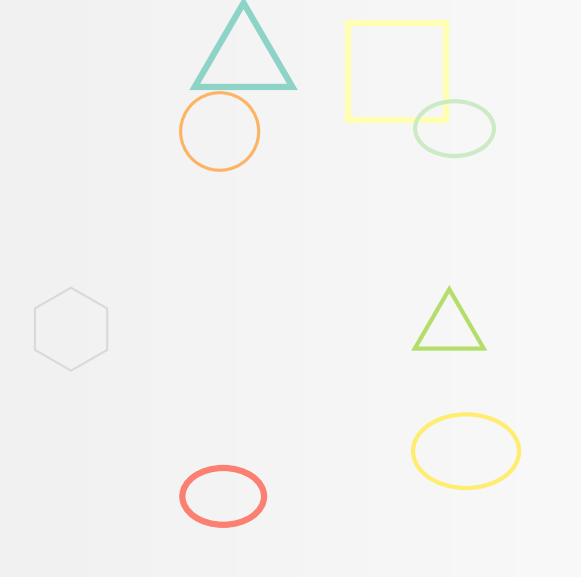[{"shape": "triangle", "thickness": 3, "radius": 0.48, "center": [0.419, 0.897]}, {"shape": "square", "thickness": 3, "radius": 0.42, "center": [0.683, 0.876]}, {"shape": "oval", "thickness": 3, "radius": 0.35, "center": [0.384, 0.14]}, {"shape": "circle", "thickness": 1.5, "radius": 0.34, "center": [0.378, 0.771]}, {"shape": "triangle", "thickness": 2, "radius": 0.34, "center": [0.773, 0.43]}, {"shape": "hexagon", "thickness": 1, "radius": 0.36, "center": [0.122, 0.429]}, {"shape": "oval", "thickness": 2, "radius": 0.34, "center": [0.782, 0.776]}, {"shape": "oval", "thickness": 2, "radius": 0.46, "center": [0.802, 0.218]}]